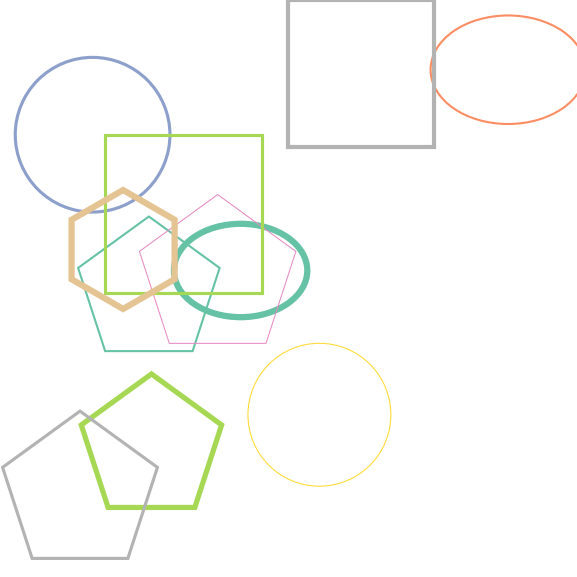[{"shape": "oval", "thickness": 3, "radius": 0.58, "center": [0.417, 0.531]}, {"shape": "pentagon", "thickness": 1, "radius": 0.64, "center": [0.258, 0.495]}, {"shape": "oval", "thickness": 1, "radius": 0.67, "center": [0.88, 0.878]}, {"shape": "circle", "thickness": 1.5, "radius": 0.67, "center": [0.16, 0.766]}, {"shape": "pentagon", "thickness": 0.5, "radius": 0.71, "center": [0.377, 0.52]}, {"shape": "pentagon", "thickness": 2.5, "radius": 0.64, "center": [0.262, 0.224]}, {"shape": "square", "thickness": 1.5, "radius": 0.68, "center": [0.318, 0.629]}, {"shape": "circle", "thickness": 0.5, "radius": 0.62, "center": [0.553, 0.281]}, {"shape": "hexagon", "thickness": 3, "radius": 0.51, "center": [0.213, 0.567]}, {"shape": "pentagon", "thickness": 1.5, "radius": 0.7, "center": [0.139, 0.146]}, {"shape": "square", "thickness": 2, "radius": 0.63, "center": [0.625, 0.872]}]